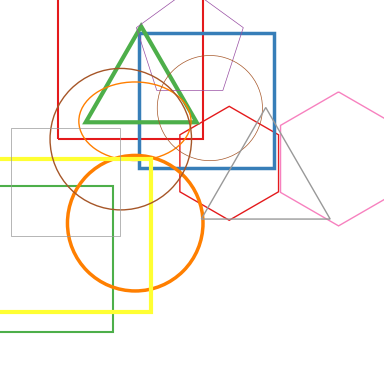[{"shape": "square", "thickness": 1.5, "radius": 0.94, "center": [0.34, 0.827]}, {"shape": "hexagon", "thickness": 1, "radius": 0.74, "center": [0.595, 0.576]}, {"shape": "square", "thickness": 2.5, "radius": 0.88, "center": [0.537, 0.738]}, {"shape": "square", "thickness": 1.5, "radius": 0.95, "center": [0.104, 0.328]}, {"shape": "triangle", "thickness": 3, "radius": 0.83, "center": [0.367, 0.765]}, {"shape": "pentagon", "thickness": 0.5, "radius": 0.73, "center": [0.493, 0.883]}, {"shape": "oval", "thickness": 1, "radius": 0.73, "center": [0.35, 0.685]}, {"shape": "circle", "thickness": 2.5, "radius": 0.88, "center": [0.351, 0.42]}, {"shape": "square", "thickness": 3, "radius": 0.99, "center": [0.195, 0.388]}, {"shape": "circle", "thickness": 1, "radius": 0.92, "center": [0.314, 0.639]}, {"shape": "circle", "thickness": 0.5, "radius": 0.68, "center": [0.545, 0.719]}, {"shape": "hexagon", "thickness": 1, "radius": 0.87, "center": [0.879, 0.587]}, {"shape": "square", "thickness": 0.5, "radius": 0.71, "center": [0.169, 0.527]}, {"shape": "triangle", "thickness": 1, "radius": 0.97, "center": [0.69, 0.528]}]